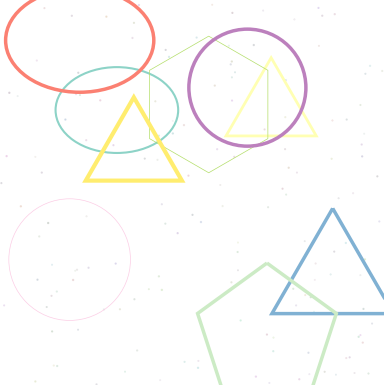[{"shape": "oval", "thickness": 1.5, "radius": 0.8, "center": [0.304, 0.714]}, {"shape": "triangle", "thickness": 2, "radius": 0.68, "center": [0.704, 0.715]}, {"shape": "oval", "thickness": 2.5, "radius": 0.96, "center": [0.207, 0.895]}, {"shape": "triangle", "thickness": 2.5, "radius": 0.91, "center": [0.864, 0.277]}, {"shape": "hexagon", "thickness": 0.5, "radius": 0.89, "center": [0.542, 0.729]}, {"shape": "circle", "thickness": 0.5, "radius": 0.79, "center": [0.181, 0.326]}, {"shape": "circle", "thickness": 2.5, "radius": 0.76, "center": [0.643, 0.772]}, {"shape": "pentagon", "thickness": 2.5, "radius": 0.95, "center": [0.693, 0.127]}, {"shape": "triangle", "thickness": 3, "radius": 0.72, "center": [0.348, 0.603]}]